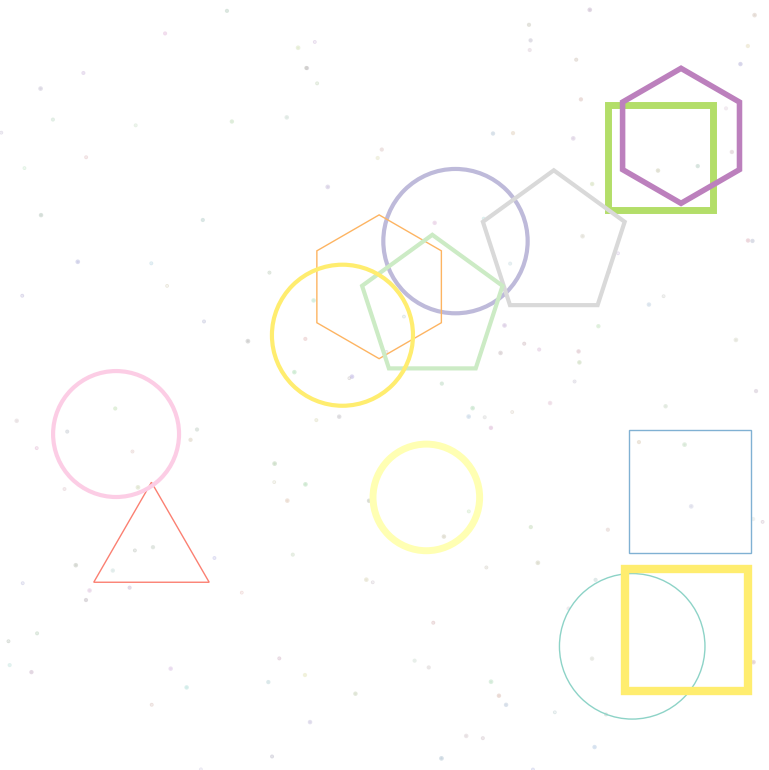[{"shape": "circle", "thickness": 0.5, "radius": 0.47, "center": [0.821, 0.161]}, {"shape": "circle", "thickness": 2.5, "radius": 0.35, "center": [0.554, 0.354]}, {"shape": "circle", "thickness": 1.5, "radius": 0.47, "center": [0.592, 0.687]}, {"shape": "triangle", "thickness": 0.5, "radius": 0.43, "center": [0.197, 0.287]}, {"shape": "square", "thickness": 0.5, "radius": 0.4, "center": [0.896, 0.361]}, {"shape": "hexagon", "thickness": 0.5, "radius": 0.47, "center": [0.492, 0.628]}, {"shape": "square", "thickness": 2.5, "radius": 0.34, "center": [0.857, 0.795]}, {"shape": "circle", "thickness": 1.5, "radius": 0.41, "center": [0.151, 0.436]}, {"shape": "pentagon", "thickness": 1.5, "radius": 0.48, "center": [0.719, 0.682]}, {"shape": "hexagon", "thickness": 2, "radius": 0.44, "center": [0.884, 0.824]}, {"shape": "pentagon", "thickness": 1.5, "radius": 0.48, "center": [0.561, 0.599]}, {"shape": "circle", "thickness": 1.5, "radius": 0.46, "center": [0.445, 0.565]}, {"shape": "square", "thickness": 3, "radius": 0.4, "center": [0.891, 0.182]}]